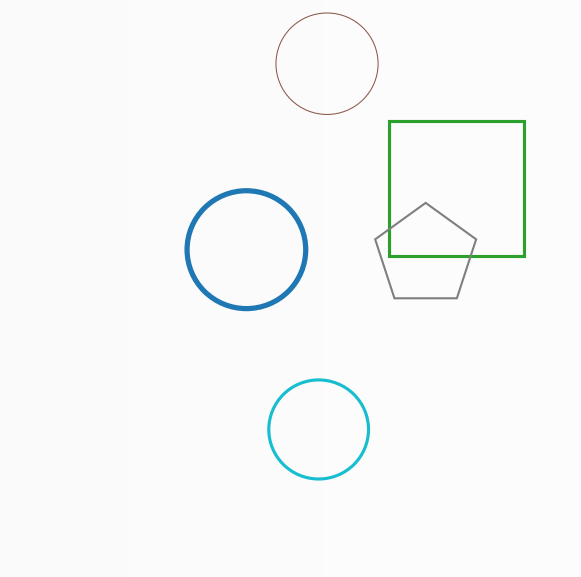[{"shape": "circle", "thickness": 2.5, "radius": 0.51, "center": [0.424, 0.567]}, {"shape": "square", "thickness": 1.5, "radius": 0.58, "center": [0.785, 0.673]}, {"shape": "circle", "thickness": 0.5, "radius": 0.44, "center": [0.563, 0.889]}, {"shape": "pentagon", "thickness": 1, "radius": 0.46, "center": [0.732, 0.557]}, {"shape": "circle", "thickness": 1.5, "radius": 0.43, "center": [0.548, 0.255]}]